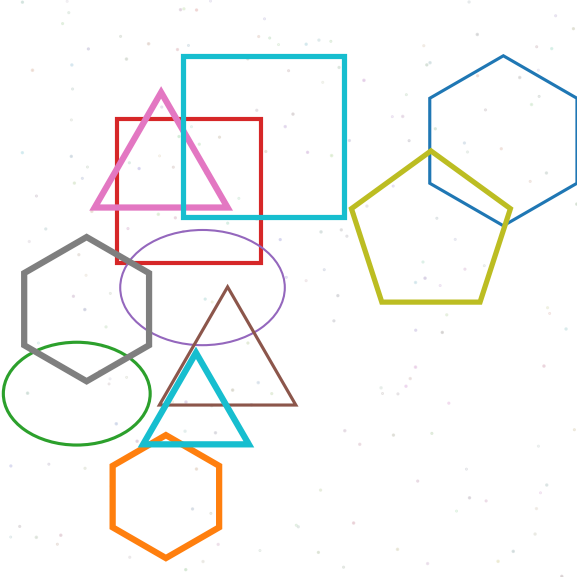[{"shape": "hexagon", "thickness": 1.5, "radius": 0.74, "center": [0.872, 0.755]}, {"shape": "hexagon", "thickness": 3, "radius": 0.53, "center": [0.287, 0.139]}, {"shape": "oval", "thickness": 1.5, "radius": 0.64, "center": [0.133, 0.317]}, {"shape": "square", "thickness": 2, "radius": 0.62, "center": [0.328, 0.668]}, {"shape": "oval", "thickness": 1, "radius": 0.71, "center": [0.351, 0.501]}, {"shape": "triangle", "thickness": 1.5, "radius": 0.68, "center": [0.394, 0.366]}, {"shape": "triangle", "thickness": 3, "radius": 0.66, "center": [0.279, 0.706]}, {"shape": "hexagon", "thickness": 3, "radius": 0.62, "center": [0.15, 0.464]}, {"shape": "pentagon", "thickness": 2.5, "radius": 0.72, "center": [0.746, 0.593]}, {"shape": "square", "thickness": 2.5, "radius": 0.69, "center": [0.456, 0.763]}, {"shape": "triangle", "thickness": 3, "radius": 0.53, "center": [0.339, 0.283]}]